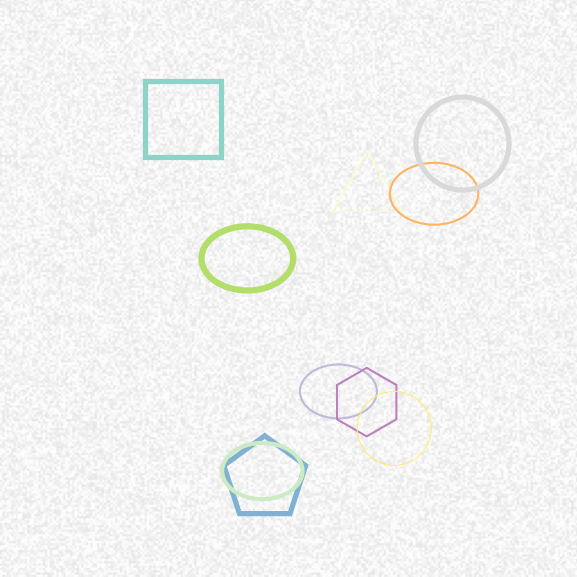[{"shape": "square", "thickness": 2.5, "radius": 0.33, "center": [0.317, 0.793]}, {"shape": "triangle", "thickness": 0.5, "radius": 0.35, "center": [0.636, 0.668]}, {"shape": "oval", "thickness": 1, "radius": 0.33, "center": [0.586, 0.321]}, {"shape": "pentagon", "thickness": 2.5, "radius": 0.37, "center": [0.458, 0.17]}, {"shape": "oval", "thickness": 1, "radius": 0.38, "center": [0.752, 0.664]}, {"shape": "oval", "thickness": 3, "radius": 0.4, "center": [0.428, 0.552]}, {"shape": "circle", "thickness": 2.5, "radius": 0.4, "center": [0.801, 0.751]}, {"shape": "hexagon", "thickness": 1, "radius": 0.3, "center": [0.635, 0.303]}, {"shape": "oval", "thickness": 2, "radius": 0.35, "center": [0.454, 0.183]}, {"shape": "circle", "thickness": 0.5, "radius": 0.32, "center": [0.683, 0.257]}]